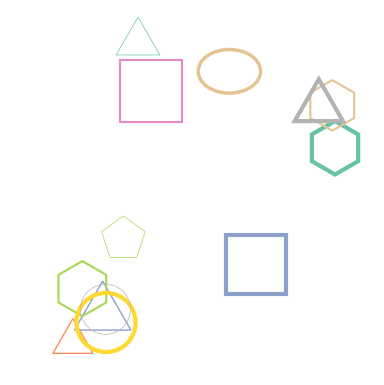[{"shape": "triangle", "thickness": 0.5, "radius": 0.33, "center": [0.358, 0.89]}, {"shape": "hexagon", "thickness": 3, "radius": 0.35, "center": [0.87, 0.616]}, {"shape": "triangle", "thickness": 1, "radius": 0.3, "center": [0.189, 0.112]}, {"shape": "triangle", "thickness": 1, "radius": 0.42, "center": [0.267, 0.185]}, {"shape": "square", "thickness": 3, "radius": 0.39, "center": [0.666, 0.313]}, {"shape": "square", "thickness": 1.5, "radius": 0.4, "center": [0.392, 0.764]}, {"shape": "hexagon", "thickness": 1.5, "radius": 0.36, "center": [0.214, 0.25]}, {"shape": "pentagon", "thickness": 0.5, "radius": 0.3, "center": [0.32, 0.38]}, {"shape": "circle", "thickness": 3, "radius": 0.38, "center": [0.275, 0.162]}, {"shape": "hexagon", "thickness": 1.5, "radius": 0.33, "center": [0.863, 0.726]}, {"shape": "oval", "thickness": 2.5, "radius": 0.4, "center": [0.596, 0.815]}, {"shape": "circle", "thickness": 0.5, "radius": 0.32, "center": [0.274, 0.197]}, {"shape": "triangle", "thickness": 3, "radius": 0.36, "center": [0.828, 0.722]}]